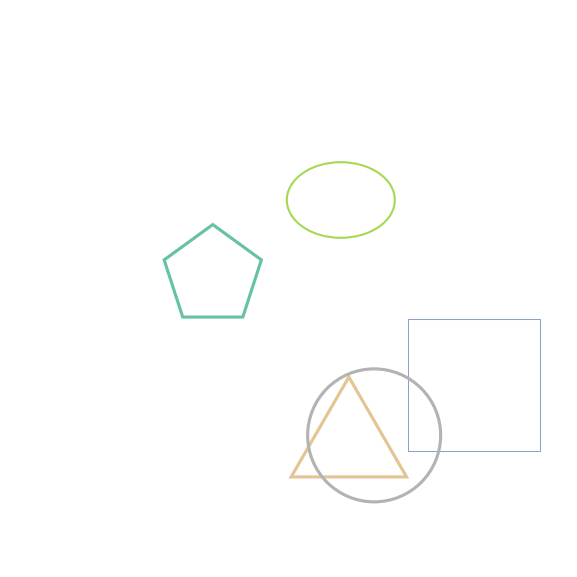[{"shape": "pentagon", "thickness": 1.5, "radius": 0.44, "center": [0.368, 0.522]}, {"shape": "square", "thickness": 0.5, "radius": 0.57, "center": [0.821, 0.332]}, {"shape": "oval", "thickness": 1, "radius": 0.47, "center": [0.59, 0.653]}, {"shape": "triangle", "thickness": 1.5, "radius": 0.58, "center": [0.604, 0.231]}, {"shape": "circle", "thickness": 1.5, "radius": 0.58, "center": [0.648, 0.245]}]